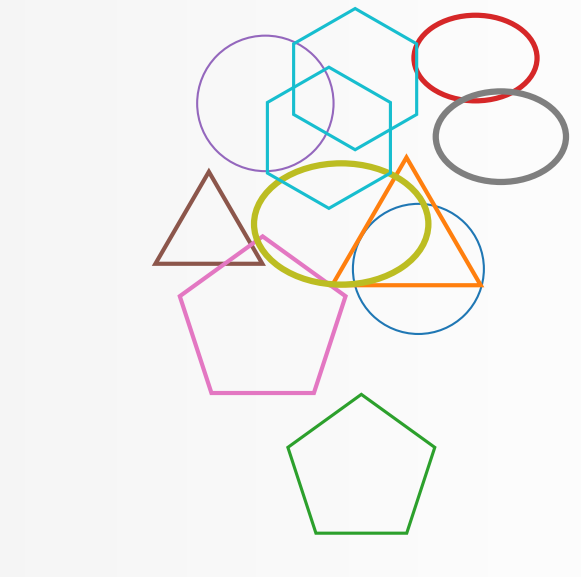[{"shape": "circle", "thickness": 1, "radius": 0.56, "center": [0.72, 0.533]}, {"shape": "triangle", "thickness": 2, "radius": 0.74, "center": [0.699, 0.579]}, {"shape": "pentagon", "thickness": 1.5, "radius": 0.66, "center": [0.622, 0.183]}, {"shape": "oval", "thickness": 2.5, "radius": 0.53, "center": [0.818, 0.899]}, {"shape": "circle", "thickness": 1, "radius": 0.59, "center": [0.457, 0.82]}, {"shape": "triangle", "thickness": 2, "radius": 0.53, "center": [0.359, 0.596]}, {"shape": "pentagon", "thickness": 2, "radius": 0.75, "center": [0.452, 0.44]}, {"shape": "oval", "thickness": 3, "radius": 0.56, "center": [0.862, 0.762]}, {"shape": "oval", "thickness": 3, "radius": 0.75, "center": [0.587, 0.611]}, {"shape": "hexagon", "thickness": 1.5, "radius": 0.61, "center": [0.566, 0.761]}, {"shape": "hexagon", "thickness": 1.5, "radius": 0.61, "center": [0.611, 0.862]}]